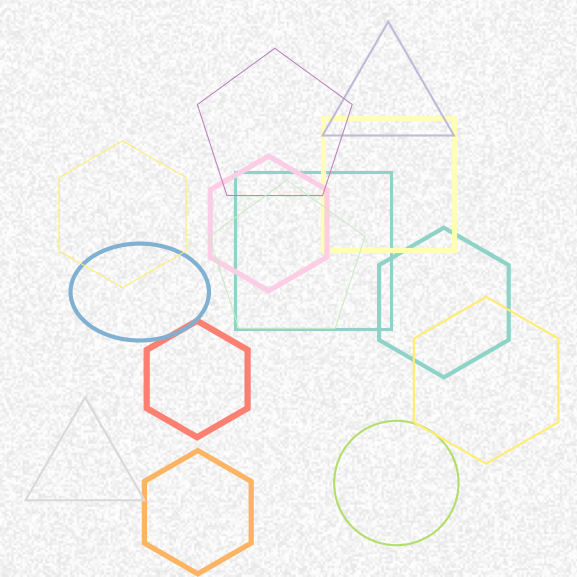[{"shape": "hexagon", "thickness": 2, "radius": 0.65, "center": [0.769, 0.475]}, {"shape": "square", "thickness": 1.5, "radius": 0.68, "center": [0.542, 0.565]}, {"shape": "square", "thickness": 2.5, "radius": 0.57, "center": [0.673, 0.681]}, {"shape": "triangle", "thickness": 1, "radius": 0.66, "center": [0.672, 0.83]}, {"shape": "hexagon", "thickness": 3, "radius": 0.5, "center": [0.341, 0.343]}, {"shape": "oval", "thickness": 2, "radius": 0.6, "center": [0.242, 0.493]}, {"shape": "hexagon", "thickness": 2.5, "radius": 0.53, "center": [0.342, 0.112]}, {"shape": "circle", "thickness": 1, "radius": 0.54, "center": [0.686, 0.163]}, {"shape": "hexagon", "thickness": 2.5, "radius": 0.58, "center": [0.465, 0.612]}, {"shape": "triangle", "thickness": 1, "radius": 0.59, "center": [0.147, 0.192]}, {"shape": "pentagon", "thickness": 0.5, "radius": 0.7, "center": [0.476, 0.775]}, {"shape": "pentagon", "thickness": 0.5, "radius": 0.71, "center": [0.497, 0.546]}, {"shape": "hexagon", "thickness": 0.5, "radius": 0.64, "center": [0.212, 0.628]}, {"shape": "hexagon", "thickness": 1, "radius": 0.72, "center": [0.842, 0.34]}]